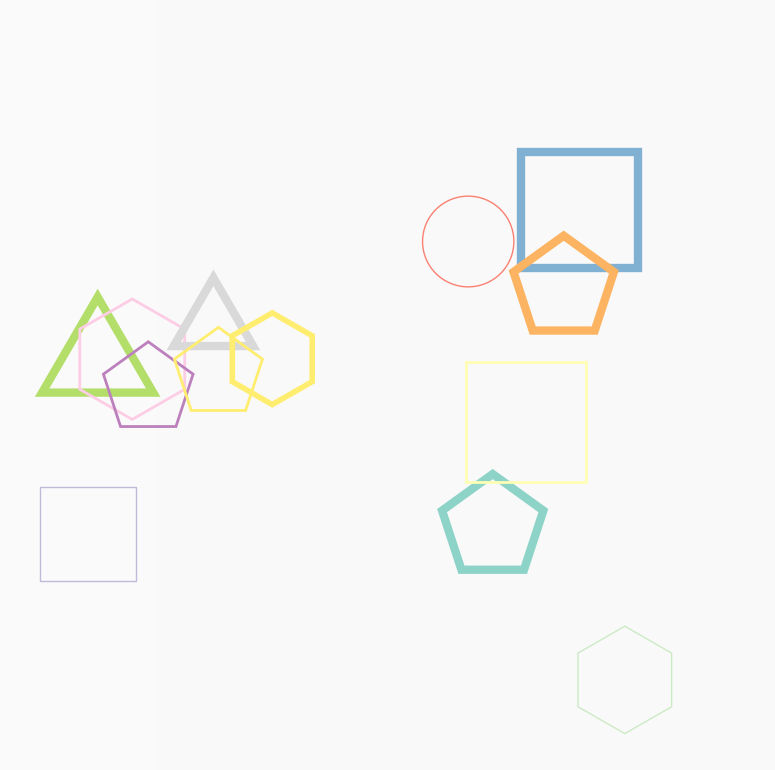[{"shape": "pentagon", "thickness": 3, "radius": 0.34, "center": [0.636, 0.316]}, {"shape": "square", "thickness": 1, "radius": 0.39, "center": [0.679, 0.452]}, {"shape": "square", "thickness": 0.5, "radius": 0.31, "center": [0.114, 0.307]}, {"shape": "circle", "thickness": 0.5, "radius": 0.29, "center": [0.604, 0.686]}, {"shape": "square", "thickness": 3, "radius": 0.38, "center": [0.748, 0.728]}, {"shape": "pentagon", "thickness": 3, "radius": 0.34, "center": [0.727, 0.626]}, {"shape": "triangle", "thickness": 3, "radius": 0.41, "center": [0.126, 0.531]}, {"shape": "hexagon", "thickness": 1, "radius": 0.39, "center": [0.171, 0.533]}, {"shape": "triangle", "thickness": 3, "radius": 0.3, "center": [0.275, 0.58]}, {"shape": "pentagon", "thickness": 1, "radius": 0.3, "center": [0.191, 0.495]}, {"shape": "hexagon", "thickness": 0.5, "radius": 0.35, "center": [0.806, 0.117]}, {"shape": "hexagon", "thickness": 2, "radius": 0.3, "center": [0.351, 0.534]}, {"shape": "pentagon", "thickness": 1, "radius": 0.3, "center": [0.282, 0.515]}]